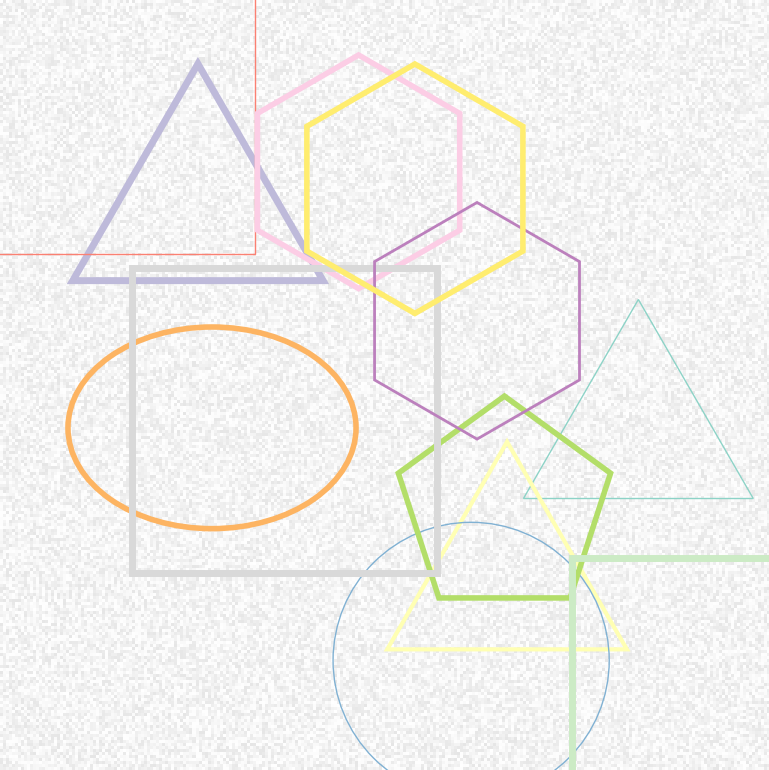[{"shape": "triangle", "thickness": 0.5, "radius": 0.86, "center": [0.829, 0.439]}, {"shape": "triangle", "thickness": 1.5, "radius": 0.9, "center": [0.659, 0.247]}, {"shape": "triangle", "thickness": 2.5, "radius": 0.94, "center": [0.257, 0.729]}, {"shape": "square", "thickness": 0.5, "radius": 0.98, "center": [0.134, 0.866]}, {"shape": "circle", "thickness": 0.5, "radius": 0.9, "center": [0.612, 0.142]}, {"shape": "oval", "thickness": 2, "radius": 0.94, "center": [0.275, 0.444]}, {"shape": "pentagon", "thickness": 2, "radius": 0.72, "center": [0.655, 0.341]}, {"shape": "hexagon", "thickness": 2, "radius": 0.76, "center": [0.466, 0.777]}, {"shape": "square", "thickness": 2.5, "radius": 0.99, "center": [0.37, 0.454]}, {"shape": "hexagon", "thickness": 1, "radius": 0.77, "center": [0.62, 0.583]}, {"shape": "square", "thickness": 2.5, "radius": 0.73, "center": [0.888, 0.129]}, {"shape": "hexagon", "thickness": 2, "radius": 0.81, "center": [0.539, 0.755]}]